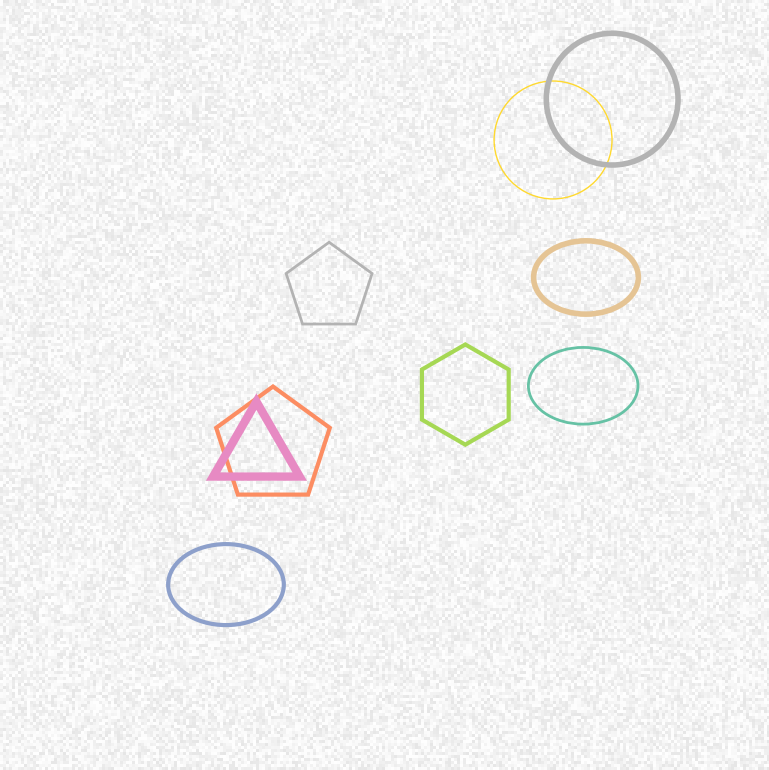[{"shape": "oval", "thickness": 1, "radius": 0.36, "center": [0.757, 0.499]}, {"shape": "pentagon", "thickness": 1.5, "radius": 0.39, "center": [0.355, 0.42]}, {"shape": "oval", "thickness": 1.5, "radius": 0.38, "center": [0.293, 0.241]}, {"shape": "triangle", "thickness": 3, "radius": 0.32, "center": [0.333, 0.414]}, {"shape": "hexagon", "thickness": 1.5, "radius": 0.33, "center": [0.604, 0.488]}, {"shape": "circle", "thickness": 0.5, "radius": 0.38, "center": [0.718, 0.818]}, {"shape": "oval", "thickness": 2, "radius": 0.34, "center": [0.761, 0.64]}, {"shape": "pentagon", "thickness": 1, "radius": 0.29, "center": [0.427, 0.627]}, {"shape": "circle", "thickness": 2, "radius": 0.43, "center": [0.795, 0.871]}]